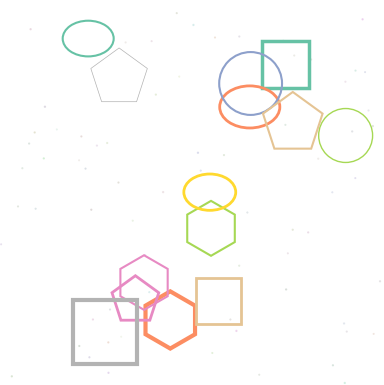[{"shape": "square", "thickness": 2.5, "radius": 0.3, "center": [0.742, 0.831]}, {"shape": "oval", "thickness": 1.5, "radius": 0.33, "center": [0.229, 0.9]}, {"shape": "hexagon", "thickness": 3, "radius": 0.37, "center": [0.442, 0.169]}, {"shape": "oval", "thickness": 2, "radius": 0.39, "center": [0.649, 0.722]}, {"shape": "circle", "thickness": 1.5, "radius": 0.41, "center": [0.651, 0.783]}, {"shape": "hexagon", "thickness": 1.5, "radius": 0.35, "center": [0.374, 0.266]}, {"shape": "pentagon", "thickness": 2, "radius": 0.32, "center": [0.352, 0.22]}, {"shape": "circle", "thickness": 1, "radius": 0.35, "center": [0.898, 0.648]}, {"shape": "hexagon", "thickness": 1.5, "radius": 0.36, "center": [0.548, 0.407]}, {"shape": "oval", "thickness": 2, "radius": 0.34, "center": [0.545, 0.501]}, {"shape": "pentagon", "thickness": 1.5, "radius": 0.41, "center": [0.76, 0.68]}, {"shape": "square", "thickness": 2, "radius": 0.3, "center": [0.567, 0.219]}, {"shape": "square", "thickness": 3, "radius": 0.42, "center": [0.274, 0.138]}, {"shape": "pentagon", "thickness": 0.5, "radius": 0.39, "center": [0.309, 0.798]}]